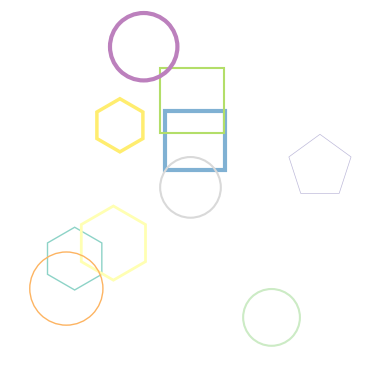[{"shape": "hexagon", "thickness": 1, "radius": 0.41, "center": [0.194, 0.328]}, {"shape": "hexagon", "thickness": 2, "radius": 0.48, "center": [0.295, 0.369]}, {"shape": "pentagon", "thickness": 0.5, "radius": 0.42, "center": [0.831, 0.566]}, {"shape": "square", "thickness": 3, "radius": 0.39, "center": [0.507, 0.635]}, {"shape": "circle", "thickness": 1, "radius": 0.47, "center": [0.172, 0.25]}, {"shape": "square", "thickness": 1.5, "radius": 0.42, "center": [0.499, 0.739]}, {"shape": "circle", "thickness": 1.5, "radius": 0.39, "center": [0.495, 0.513]}, {"shape": "circle", "thickness": 3, "radius": 0.44, "center": [0.373, 0.879]}, {"shape": "circle", "thickness": 1.5, "radius": 0.37, "center": [0.705, 0.176]}, {"shape": "hexagon", "thickness": 2.5, "radius": 0.34, "center": [0.311, 0.675]}]